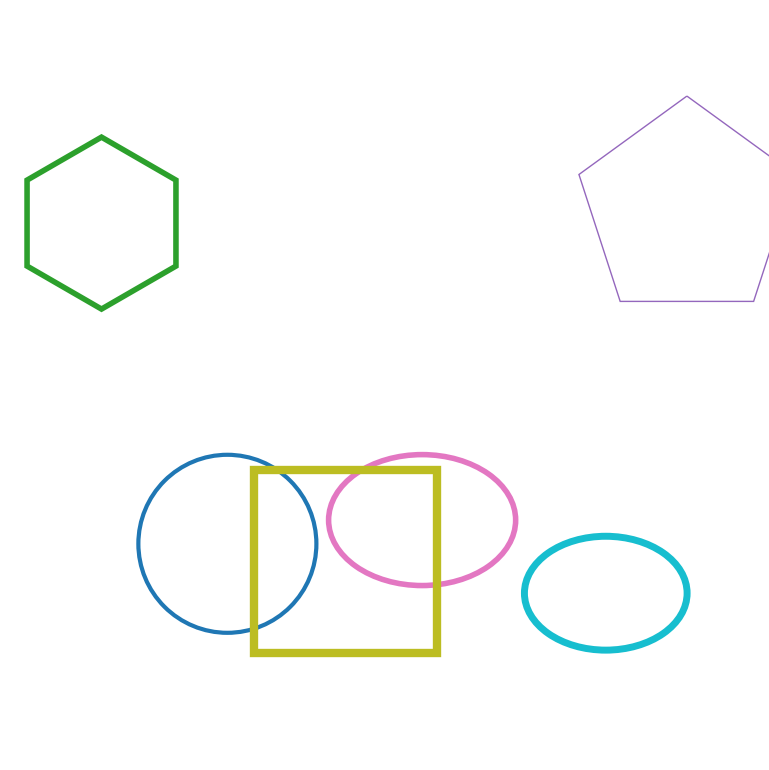[{"shape": "circle", "thickness": 1.5, "radius": 0.58, "center": [0.295, 0.294]}, {"shape": "hexagon", "thickness": 2, "radius": 0.56, "center": [0.132, 0.71]}, {"shape": "pentagon", "thickness": 0.5, "radius": 0.74, "center": [0.892, 0.728]}, {"shape": "oval", "thickness": 2, "radius": 0.61, "center": [0.548, 0.325]}, {"shape": "square", "thickness": 3, "radius": 0.59, "center": [0.449, 0.271]}, {"shape": "oval", "thickness": 2.5, "radius": 0.53, "center": [0.787, 0.23]}]